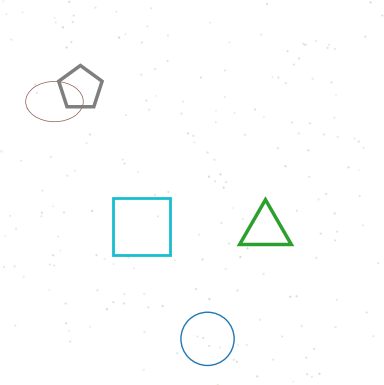[{"shape": "circle", "thickness": 1, "radius": 0.35, "center": [0.539, 0.12]}, {"shape": "triangle", "thickness": 2.5, "radius": 0.39, "center": [0.69, 0.404]}, {"shape": "oval", "thickness": 0.5, "radius": 0.37, "center": [0.142, 0.736]}, {"shape": "pentagon", "thickness": 2.5, "radius": 0.3, "center": [0.209, 0.771]}, {"shape": "square", "thickness": 2, "radius": 0.37, "center": [0.367, 0.412]}]